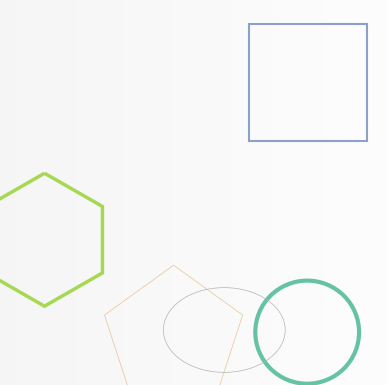[{"shape": "circle", "thickness": 3, "radius": 0.67, "center": [0.793, 0.137]}, {"shape": "square", "thickness": 1.5, "radius": 0.76, "center": [0.794, 0.785]}, {"shape": "hexagon", "thickness": 2.5, "radius": 0.86, "center": [0.115, 0.377]}, {"shape": "pentagon", "thickness": 0.5, "radius": 0.94, "center": [0.448, 0.124]}, {"shape": "oval", "thickness": 0.5, "radius": 0.79, "center": [0.579, 0.143]}]